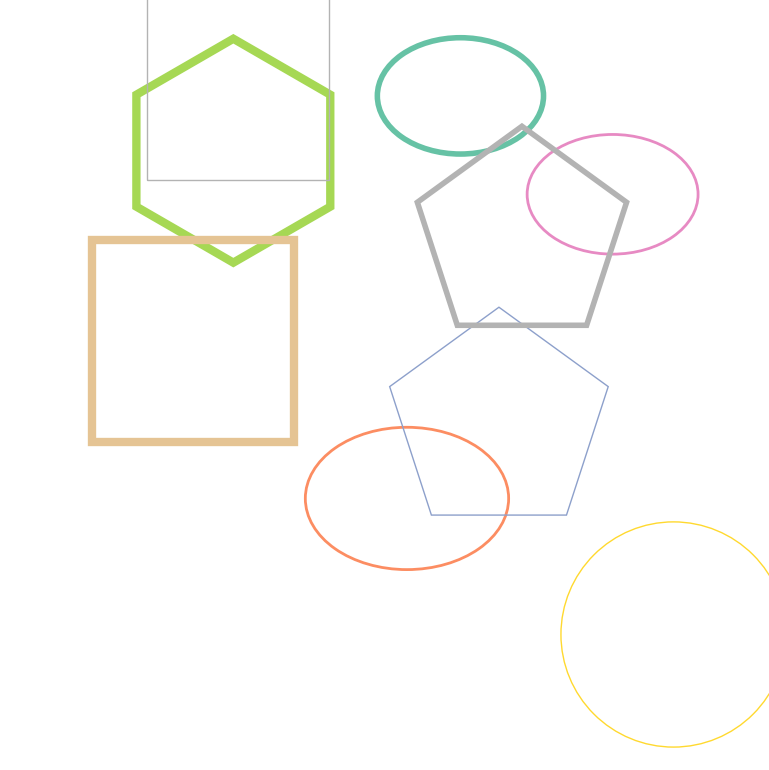[{"shape": "oval", "thickness": 2, "radius": 0.54, "center": [0.598, 0.875]}, {"shape": "oval", "thickness": 1, "radius": 0.66, "center": [0.529, 0.353]}, {"shape": "pentagon", "thickness": 0.5, "radius": 0.75, "center": [0.648, 0.452]}, {"shape": "oval", "thickness": 1, "radius": 0.55, "center": [0.796, 0.748]}, {"shape": "hexagon", "thickness": 3, "radius": 0.73, "center": [0.303, 0.804]}, {"shape": "circle", "thickness": 0.5, "radius": 0.73, "center": [0.875, 0.176]}, {"shape": "square", "thickness": 3, "radius": 0.66, "center": [0.25, 0.557]}, {"shape": "square", "thickness": 0.5, "radius": 0.59, "center": [0.309, 0.885]}, {"shape": "pentagon", "thickness": 2, "radius": 0.71, "center": [0.678, 0.693]}]